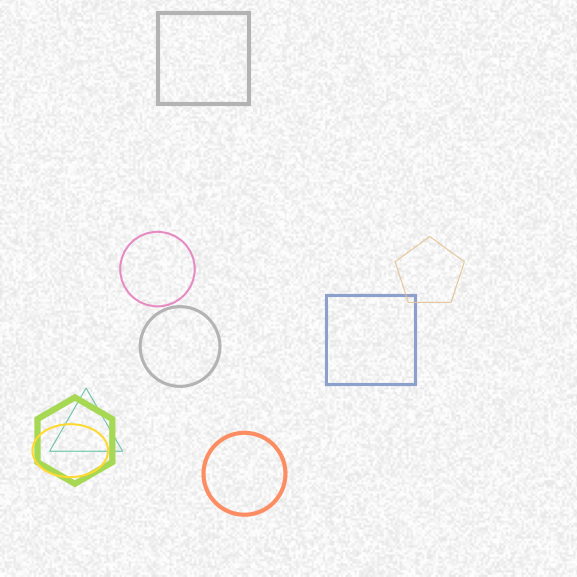[{"shape": "triangle", "thickness": 0.5, "radius": 0.36, "center": [0.149, 0.254]}, {"shape": "circle", "thickness": 2, "radius": 0.35, "center": [0.423, 0.179]}, {"shape": "square", "thickness": 1.5, "radius": 0.38, "center": [0.642, 0.411]}, {"shape": "circle", "thickness": 1, "radius": 0.32, "center": [0.273, 0.533]}, {"shape": "hexagon", "thickness": 3, "radius": 0.37, "center": [0.13, 0.236]}, {"shape": "oval", "thickness": 1, "radius": 0.33, "center": [0.122, 0.219]}, {"shape": "pentagon", "thickness": 0.5, "radius": 0.32, "center": [0.744, 0.527]}, {"shape": "square", "thickness": 2, "radius": 0.39, "center": [0.353, 0.897]}, {"shape": "circle", "thickness": 1.5, "radius": 0.35, "center": [0.312, 0.399]}]